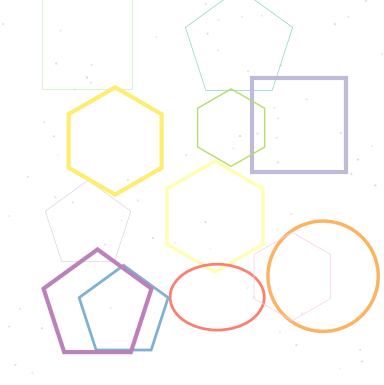[{"shape": "pentagon", "thickness": 0.5, "radius": 0.73, "center": [0.621, 0.883]}, {"shape": "hexagon", "thickness": 2.5, "radius": 0.72, "center": [0.558, 0.438]}, {"shape": "square", "thickness": 3, "radius": 0.61, "center": [0.777, 0.676]}, {"shape": "oval", "thickness": 2, "radius": 0.61, "center": [0.564, 0.228]}, {"shape": "pentagon", "thickness": 2, "radius": 0.61, "center": [0.321, 0.189]}, {"shape": "circle", "thickness": 2.5, "radius": 0.72, "center": [0.839, 0.283]}, {"shape": "hexagon", "thickness": 1, "radius": 0.5, "center": [0.6, 0.669]}, {"shape": "hexagon", "thickness": 0.5, "radius": 0.57, "center": [0.759, 0.282]}, {"shape": "pentagon", "thickness": 0.5, "radius": 0.58, "center": [0.229, 0.415]}, {"shape": "pentagon", "thickness": 3, "radius": 0.74, "center": [0.253, 0.205]}, {"shape": "square", "thickness": 0.5, "radius": 0.58, "center": [0.226, 0.885]}, {"shape": "hexagon", "thickness": 3, "radius": 0.7, "center": [0.299, 0.634]}]